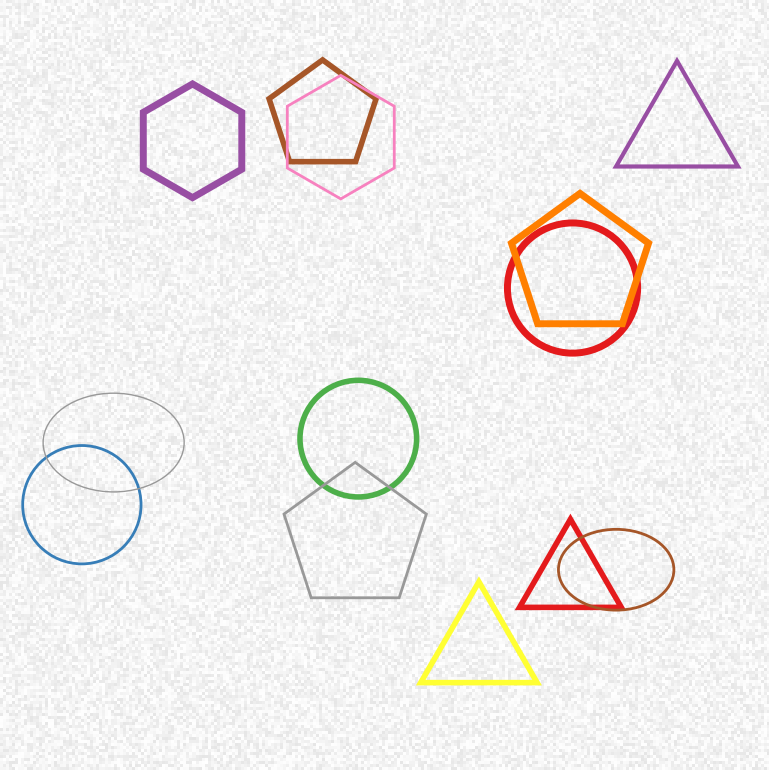[{"shape": "triangle", "thickness": 2, "radius": 0.38, "center": [0.741, 0.249]}, {"shape": "circle", "thickness": 2.5, "radius": 0.42, "center": [0.744, 0.626]}, {"shape": "circle", "thickness": 1, "radius": 0.38, "center": [0.106, 0.345]}, {"shape": "circle", "thickness": 2, "radius": 0.38, "center": [0.465, 0.43]}, {"shape": "triangle", "thickness": 1.5, "radius": 0.46, "center": [0.879, 0.829]}, {"shape": "hexagon", "thickness": 2.5, "radius": 0.37, "center": [0.25, 0.817]}, {"shape": "pentagon", "thickness": 2.5, "radius": 0.47, "center": [0.753, 0.655]}, {"shape": "triangle", "thickness": 2, "radius": 0.44, "center": [0.622, 0.157]}, {"shape": "pentagon", "thickness": 2, "radius": 0.37, "center": [0.419, 0.849]}, {"shape": "oval", "thickness": 1, "radius": 0.37, "center": [0.8, 0.26]}, {"shape": "hexagon", "thickness": 1, "radius": 0.4, "center": [0.443, 0.822]}, {"shape": "oval", "thickness": 0.5, "radius": 0.46, "center": [0.148, 0.425]}, {"shape": "pentagon", "thickness": 1, "radius": 0.49, "center": [0.461, 0.302]}]